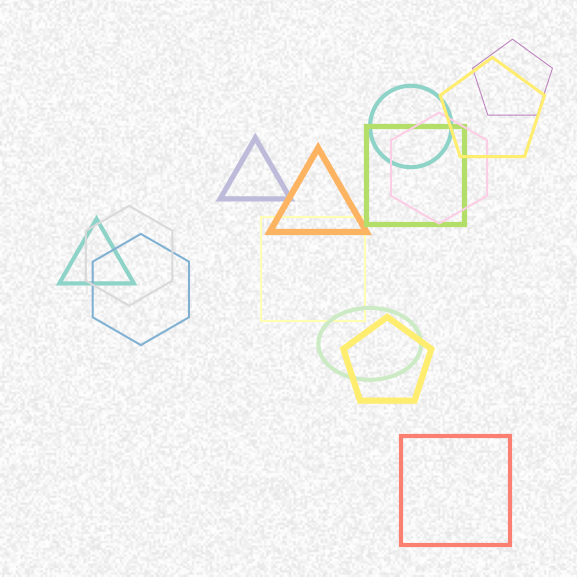[{"shape": "circle", "thickness": 2, "radius": 0.35, "center": [0.711, 0.78]}, {"shape": "triangle", "thickness": 2, "radius": 0.37, "center": [0.167, 0.546]}, {"shape": "square", "thickness": 1, "radius": 0.45, "center": [0.543, 0.533]}, {"shape": "triangle", "thickness": 2.5, "radius": 0.35, "center": [0.442, 0.69]}, {"shape": "square", "thickness": 2, "radius": 0.47, "center": [0.789, 0.149]}, {"shape": "hexagon", "thickness": 1, "radius": 0.48, "center": [0.244, 0.498]}, {"shape": "triangle", "thickness": 3, "radius": 0.48, "center": [0.551, 0.646]}, {"shape": "square", "thickness": 2.5, "radius": 0.43, "center": [0.719, 0.696]}, {"shape": "hexagon", "thickness": 1, "radius": 0.48, "center": [0.76, 0.708]}, {"shape": "hexagon", "thickness": 1, "radius": 0.43, "center": [0.224, 0.556]}, {"shape": "pentagon", "thickness": 0.5, "radius": 0.36, "center": [0.888, 0.859]}, {"shape": "oval", "thickness": 2, "radius": 0.44, "center": [0.64, 0.404]}, {"shape": "pentagon", "thickness": 1.5, "radius": 0.47, "center": [0.853, 0.805]}, {"shape": "pentagon", "thickness": 3, "radius": 0.4, "center": [0.671, 0.37]}]